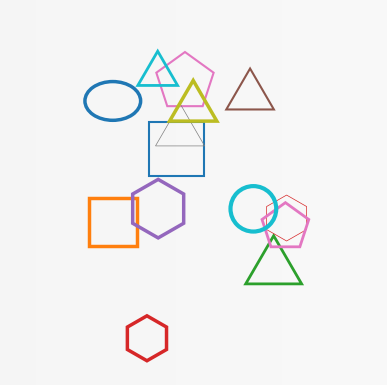[{"shape": "oval", "thickness": 2.5, "radius": 0.36, "center": [0.291, 0.738]}, {"shape": "square", "thickness": 1.5, "radius": 0.35, "center": [0.455, 0.613]}, {"shape": "square", "thickness": 2.5, "radius": 0.31, "center": [0.293, 0.423]}, {"shape": "triangle", "thickness": 2, "radius": 0.42, "center": [0.706, 0.304]}, {"shape": "hexagon", "thickness": 2.5, "radius": 0.29, "center": [0.379, 0.121]}, {"shape": "hexagon", "thickness": 0.5, "radius": 0.3, "center": [0.74, 0.434]}, {"shape": "hexagon", "thickness": 2.5, "radius": 0.38, "center": [0.408, 0.458]}, {"shape": "triangle", "thickness": 1.5, "radius": 0.35, "center": [0.645, 0.751]}, {"shape": "pentagon", "thickness": 1.5, "radius": 0.39, "center": [0.477, 0.787]}, {"shape": "pentagon", "thickness": 2, "radius": 0.32, "center": [0.737, 0.41]}, {"shape": "triangle", "thickness": 0.5, "radius": 0.37, "center": [0.465, 0.658]}, {"shape": "triangle", "thickness": 2.5, "radius": 0.35, "center": [0.499, 0.721]}, {"shape": "circle", "thickness": 3, "radius": 0.3, "center": [0.654, 0.458]}, {"shape": "triangle", "thickness": 2, "radius": 0.3, "center": [0.407, 0.808]}]